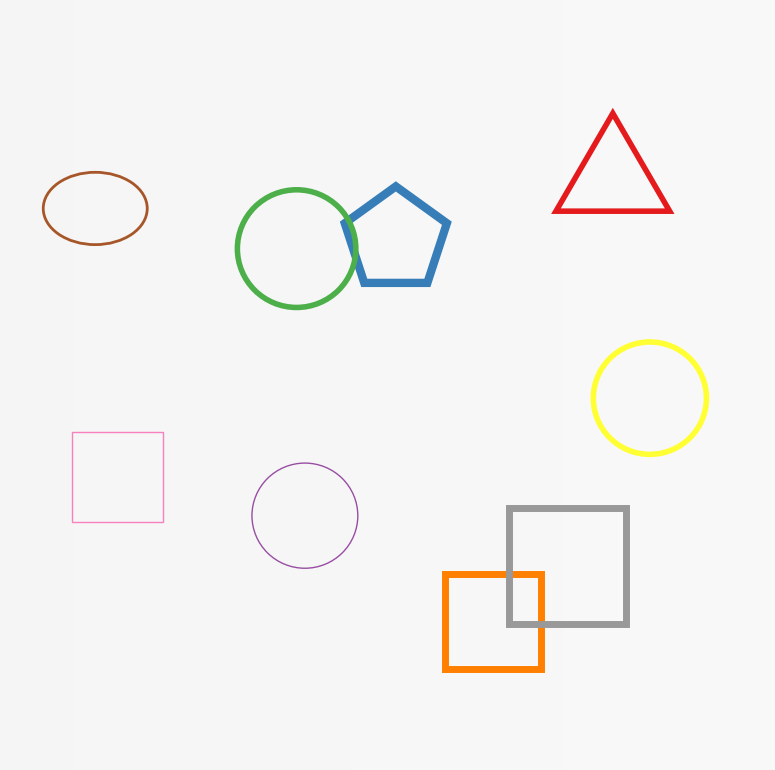[{"shape": "triangle", "thickness": 2, "radius": 0.42, "center": [0.791, 0.768]}, {"shape": "pentagon", "thickness": 3, "radius": 0.35, "center": [0.511, 0.689]}, {"shape": "circle", "thickness": 2, "radius": 0.38, "center": [0.383, 0.677]}, {"shape": "circle", "thickness": 0.5, "radius": 0.34, "center": [0.393, 0.33]}, {"shape": "square", "thickness": 2.5, "radius": 0.31, "center": [0.636, 0.193]}, {"shape": "circle", "thickness": 2, "radius": 0.36, "center": [0.839, 0.483]}, {"shape": "oval", "thickness": 1, "radius": 0.34, "center": [0.123, 0.729]}, {"shape": "square", "thickness": 0.5, "radius": 0.29, "center": [0.151, 0.38]}, {"shape": "square", "thickness": 2.5, "radius": 0.38, "center": [0.733, 0.265]}]